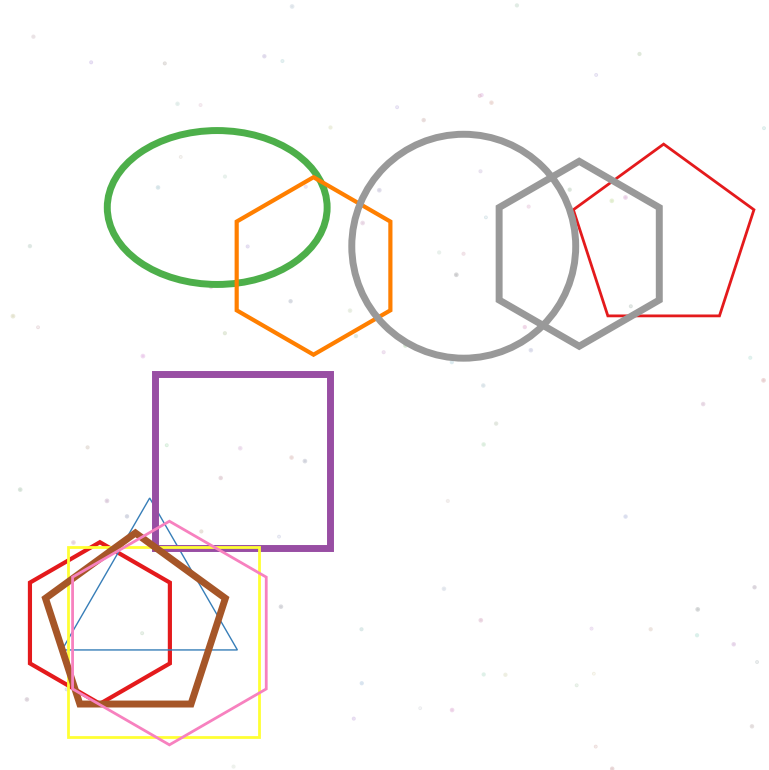[{"shape": "hexagon", "thickness": 1.5, "radius": 0.52, "center": [0.13, 0.191]}, {"shape": "pentagon", "thickness": 1, "radius": 0.62, "center": [0.862, 0.69]}, {"shape": "triangle", "thickness": 0.5, "radius": 0.66, "center": [0.194, 0.222]}, {"shape": "oval", "thickness": 2.5, "radius": 0.71, "center": [0.282, 0.731]}, {"shape": "square", "thickness": 2.5, "radius": 0.57, "center": [0.315, 0.401]}, {"shape": "hexagon", "thickness": 1.5, "radius": 0.58, "center": [0.407, 0.655]}, {"shape": "square", "thickness": 1, "radius": 0.62, "center": [0.213, 0.166]}, {"shape": "pentagon", "thickness": 2.5, "radius": 0.61, "center": [0.176, 0.185]}, {"shape": "hexagon", "thickness": 1, "radius": 0.73, "center": [0.22, 0.178]}, {"shape": "hexagon", "thickness": 2.5, "radius": 0.6, "center": [0.752, 0.67]}, {"shape": "circle", "thickness": 2.5, "radius": 0.73, "center": [0.602, 0.68]}]